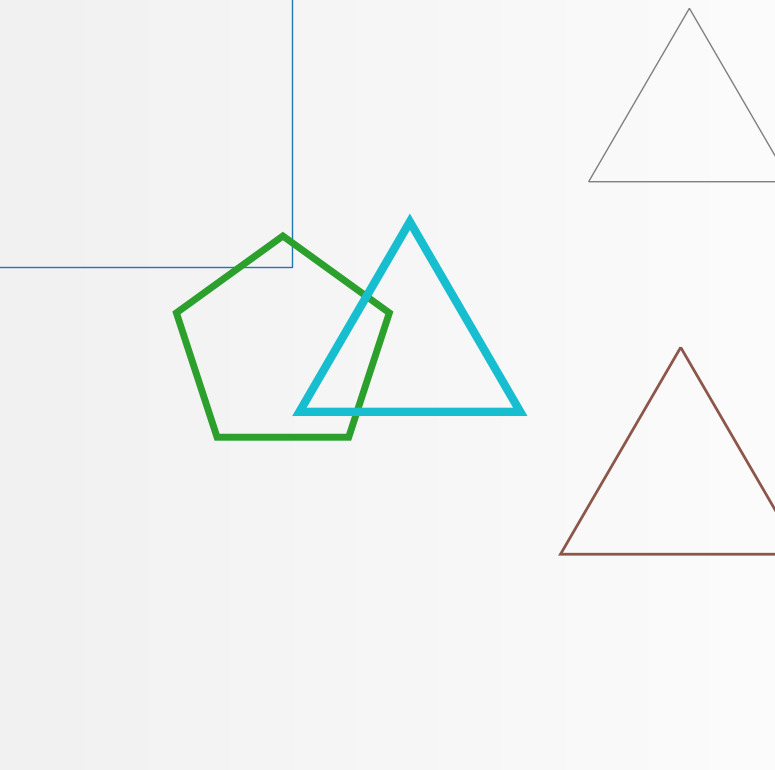[{"shape": "square", "thickness": 0.5, "radius": 0.94, "center": [0.188, 0.843]}, {"shape": "pentagon", "thickness": 2.5, "radius": 0.72, "center": [0.365, 0.549]}, {"shape": "triangle", "thickness": 1, "radius": 0.9, "center": [0.878, 0.37]}, {"shape": "triangle", "thickness": 0.5, "radius": 0.75, "center": [0.89, 0.839]}, {"shape": "triangle", "thickness": 3, "radius": 0.82, "center": [0.529, 0.547]}]